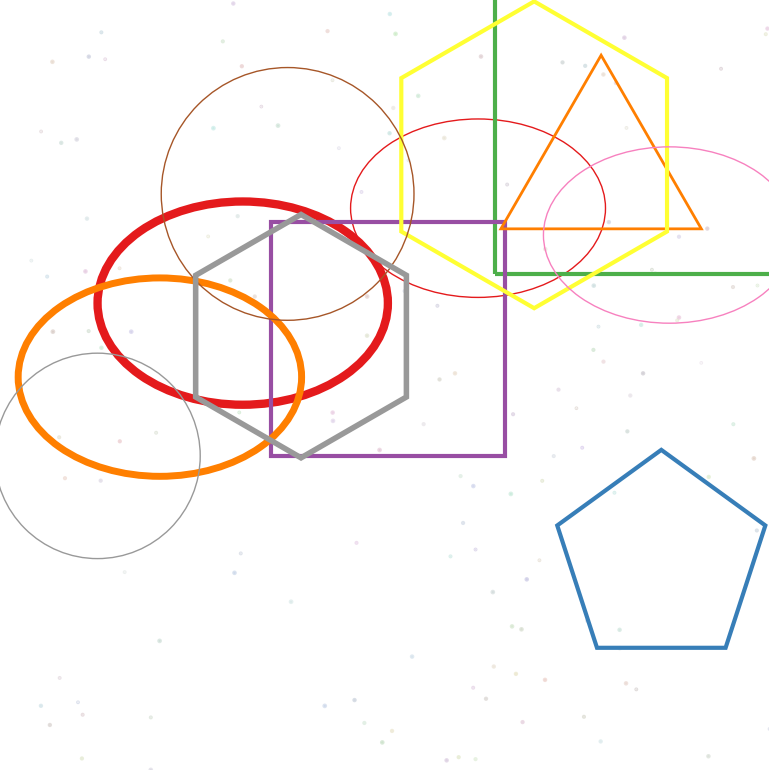[{"shape": "oval", "thickness": 0.5, "radius": 0.83, "center": [0.621, 0.73]}, {"shape": "oval", "thickness": 3, "radius": 0.94, "center": [0.315, 0.606]}, {"shape": "pentagon", "thickness": 1.5, "radius": 0.71, "center": [0.859, 0.274]}, {"shape": "square", "thickness": 1.5, "radius": 0.9, "center": [0.821, 0.823]}, {"shape": "square", "thickness": 1.5, "radius": 0.76, "center": [0.504, 0.56]}, {"shape": "oval", "thickness": 2.5, "radius": 0.92, "center": [0.208, 0.51]}, {"shape": "triangle", "thickness": 1, "radius": 0.75, "center": [0.781, 0.778]}, {"shape": "hexagon", "thickness": 1.5, "radius": 1.0, "center": [0.694, 0.799]}, {"shape": "circle", "thickness": 0.5, "radius": 0.82, "center": [0.374, 0.748]}, {"shape": "oval", "thickness": 0.5, "radius": 0.82, "center": [0.869, 0.695]}, {"shape": "hexagon", "thickness": 2, "radius": 0.79, "center": [0.391, 0.563]}, {"shape": "circle", "thickness": 0.5, "radius": 0.67, "center": [0.127, 0.408]}]